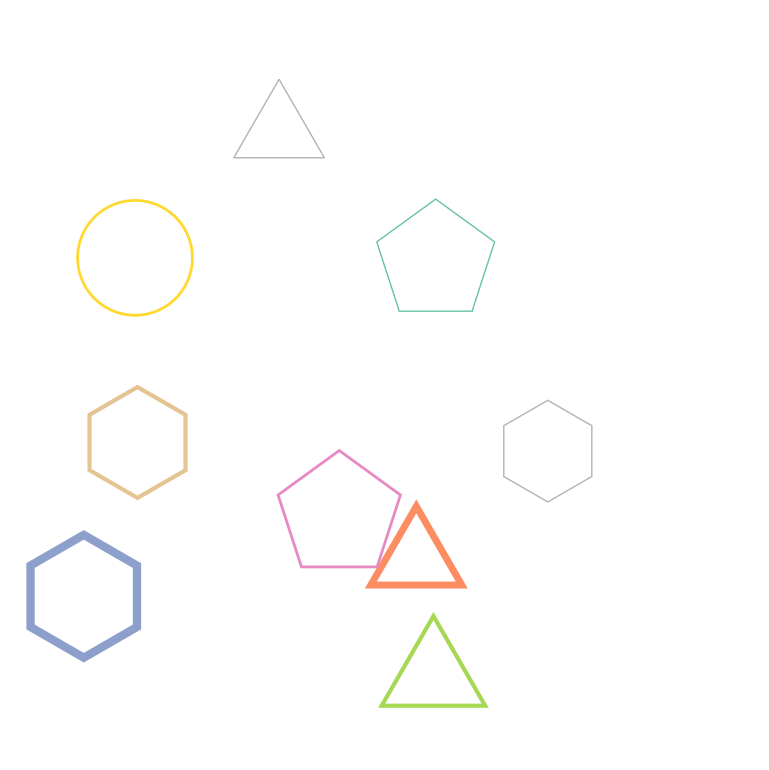[{"shape": "pentagon", "thickness": 0.5, "radius": 0.4, "center": [0.566, 0.661]}, {"shape": "triangle", "thickness": 2.5, "radius": 0.34, "center": [0.541, 0.274]}, {"shape": "hexagon", "thickness": 3, "radius": 0.4, "center": [0.109, 0.226]}, {"shape": "pentagon", "thickness": 1, "radius": 0.42, "center": [0.441, 0.331]}, {"shape": "triangle", "thickness": 1.5, "radius": 0.39, "center": [0.563, 0.122]}, {"shape": "circle", "thickness": 1, "radius": 0.37, "center": [0.175, 0.665]}, {"shape": "hexagon", "thickness": 1.5, "radius": 0.36, "center": [0.179, 0.425]}, {"shape": "triangle", "thickness": 0.5, "radius": 0.34, "center": [0.362, 0.829]}, {"shape": "hexagon", "thickness": 0.5, "radius": 0.33, "center": [0.711, 0.414]}]